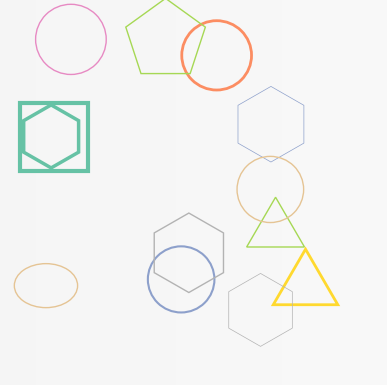[{"shape": "square", "thickness": 3, "radius": 0.44, "center": [0.14, 0.643]}, {"shape": "hexagon", "thickness": 2.5, "radius": 0.41, "center": [0.132, 0.646]}, {"shape": "circle", "thickness": 2, "radius": 0.45, "center": [0.559, 0.856]}, {"shape": "circle", "thickness": 1.5, "radius": 0.43, "center": [0.467, 0.274]}, {"shape": "hexagon", "thickness": 0.5, "radius": 0.49, "center": [0.699, 0.677]}, {"shape": "circle", "thickness": 1, "radius": 0.46, "center": [0.183, 0.898]}, {"shape": "pentagon", "thickness": 1, "radius": 0.54, "center": [0.427, 0.896]}, {"shape": "triangle", "thickness": 1, "radius": 0.43, "center": [0.711, 0.402]}, {"shape": "triangle", "thickness": 2, "radius": 0.48, "center": [0.788, 0.257]}, {"shape": "oval", "thickness": 1, "radius": 0.41, "center": [0.119, 0.258]}, {"shape": "circle", "thickness": 1, "radius": 0.43, "center": [0.698, 0.508]}, {"shape": "hexagon", "thickness": 1, "radius": 0.52, "center": [0.487, 0.343]}, {"shape": "hexagon", "thickness": 0.5, "radius": 0.47, "center": [0.672, 0.195]}]